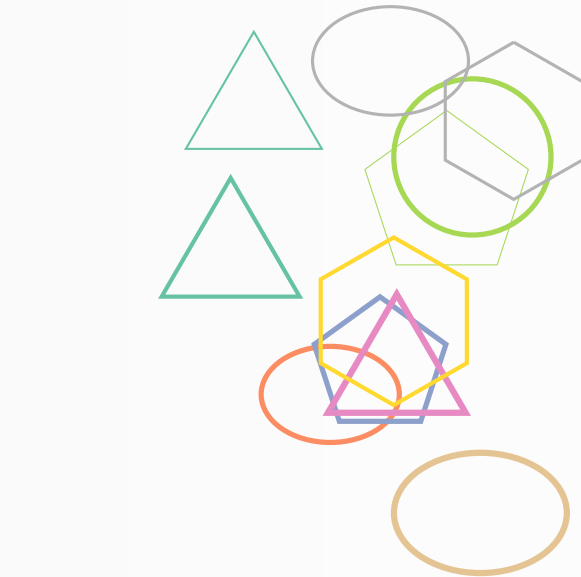[{"shape": "triangle", "thickness": 2, "radius": 0.69, "center": [0.397, 0.554]}, {"shape": "triangle", "thickness": 1, "radius": 0.68, "center": [0.437, 0.809]}, {"shape": "oval", "thickness": 2.5, "radius": 0.59, "center": [0.568, 0.316]}, {"shape": "pentagon", "thickness": 2.5, "radius": 0.6, "center": [0.654, 0.366]}, {"shape": "triangle", "thickness": 3, "radius": 0.68, "center": [0.683, 0.353]}, {"shape": "pentagon", "thickness": 0.5, "radius": 0.74, "center": [0.768, 0.66]}, {"shape": "circle", "thickness": 2.5, "radius": 0.68, "center": [0.813, 0.727]}, {"shape": "hexagon", "thickness": 2, "radius": 0.73, "center": [0.677, 0.443]}, {"shape": "oval", "thickness": 3, "radius": 0.74, "center": [0.826, 0.111]}, {"shape": "oval", "thickness": 1.5, "radius": 0.67, "center": [0.672, 0.894]}, {"shape": "hexagon", "thickness": 1.5, "radius": 0.68, "center": [0.884, 0.79]}]